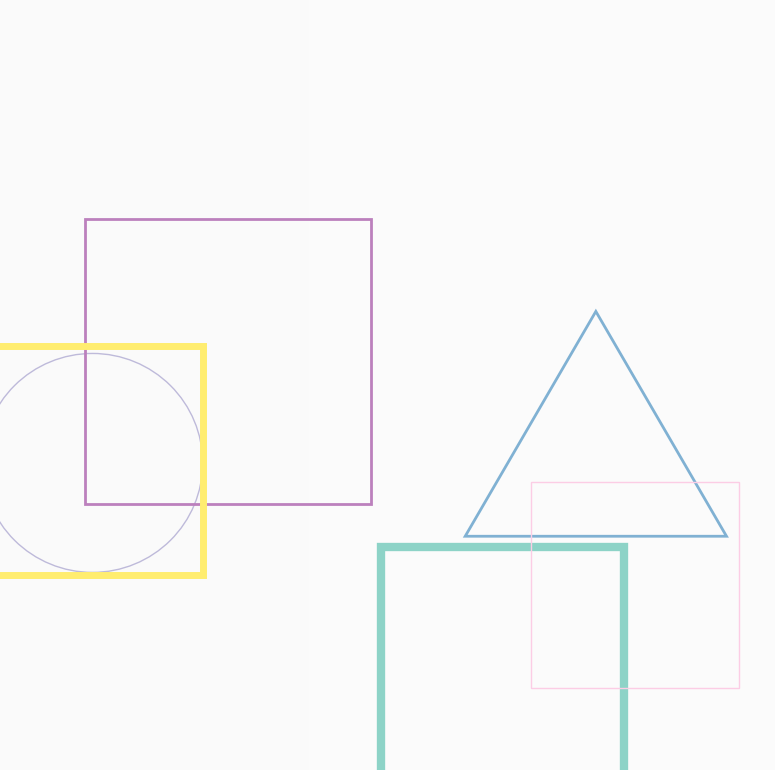[{"shape": "square", "thickness": 3, "radius": 0.78, "center": [0.648, 0.133]}, {"shape": "circle", "thickness": 0.5, "radius": 0.71, "center": [0.119, 0.399]}, {"shape": "triangle", "thickness": 1, "radius": 0.97, "center": [0.769, 0.401]}, {"shape": "square", "thickness": 0.5, "radius": 0.67, "center": [0.819, 0.24]}, {"shape": "square", "thickness": 1, "radius": 0.92, "center": [0.294, 0.53]}, {"shape": "square", "thickness": 2.5, "radius": 0.75, "center": [0.112, 0.402]}]